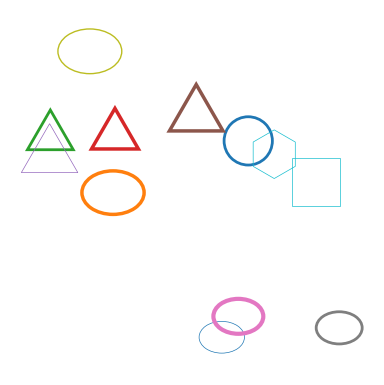[{"shape": "oval", "thickness": 0.5, "radius": 0.29, "center": [0.576, 0.124]}, {"shape": "circle", "thickness": 2, "radius": 0.31, "center": [0.645, 0.634]}, {"shape": "oval", "thickness": 2.5, "radius": 0.4, "center": [0.294, 0.5]}, {"shape": "triangle", "thickness": 2, "radius": 0.34, "center": [0.131, 0.646]}, {"shape": "triangle", "thickness": 2.5, "radius": 0.35, "center": [0.299, 0.648]}, {"shape": "triangle", "thickness": 0.5, "radius": 0.42, "center": [0.129, 0.594]}, {"shape": "triangle", "thickness": 2.5, "radius": 0.4, "center": [0.51, 0.7]}, {"shape": "oval", "thickness": 3, "radius": 0.32, "center": [0.619, 0.178]}, {"shape": "oval", "thickness": 2, "radius": 0.3, "center": [0.881, 0.148]}, {"shape": "oval", "thickness": 1, "radius": 0.41, "center": [0.233, 0.867]}, {"shape": "square", "thickness": 0.5, "radius": 0.31, "center": [0.822, 0.527]}, {"shape": "hexagon", "thickness": 0.5, "radius": 0.32, "center": [0.712, 0.599]}]